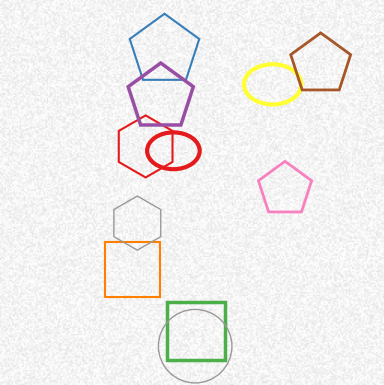[{"shape": "oval", "thickness": 3, "radius": 0.34, "center": [0.45, 0.608]}, {"shape": "hexagon", "thickness": 1.5, "radius": 0.4, "center": [0.378, 0.62]}, {"shape": "pentagon", "thickness": 1.5, "radius": 0.47, "center": [0.427, 0.869]}, {"shape": "square", "thickness": 2.5, "radius": 0.38, "center": [0.51, 0.14]}, {"shape": "pentagon", "thickness": 2.5, "radius": 0.44, "center": [0.418, 0.747]}, {"shape": "square", "thickness": 1.5, "radius": 0.36, "center": [0.343, 0.3]}, {"shape": "oval", "thickness": 3, "radius": 0.37, "center": [0.708, 0.781]}, {"shape": "pentagon", "thickness": 2, "radius": 0.41, "center": [0.833, 0.833]}, {"shape": "pentagon", "thickness": 2, "radius": 0.36, "center": [0.74, 0.508]}, {"shape": "hexagon", "thickness": 1, "radius": 0.35, "center": [0.357, 0.421]}, {"shape": "circle", "thickness": 1, "radius": 0.48, "center": [0.507, 0.101]}]